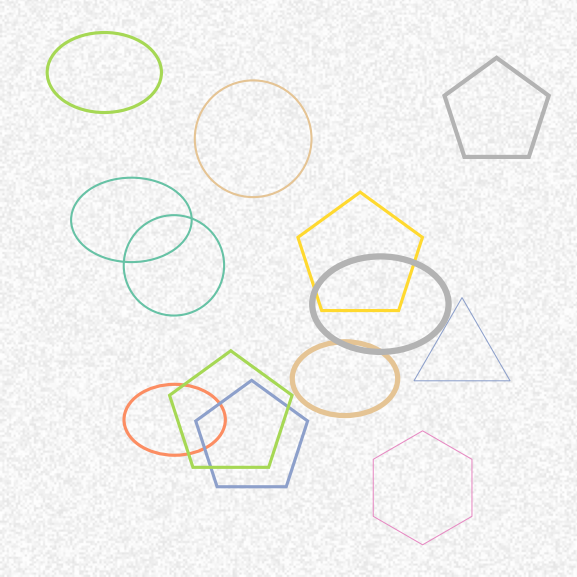[{"shape": "oval", "thickness": 1, "radius": 0.52, "center": [0.228, 0.618]}, {"shape": "circle", "thickness": 1, "radius": 0.43, "center": [0.301, 0.54]}, {"shape": "oval", "thickness": 1.5, "radius": 0.44, "center": [0.302, 0.272]}, {"shape": "pentagon", "thickness": 1.5, "radius": 0.51, "center": [0.436, 0.239]}, {"shape": "triangle", "thickness": 0.5, "radius": 0.48, "center": [0.8, 0.388]}, {"shape": "hexagon", "thickness": 0.5, "radius": 0.49, "center": [0.732, 0.154]}, {"shape": "oval", "thickness": 1.5, "radius": 0.49, "center": [0.181, 0.874]}, {"shape": "pentagon", "thickness": 1.5, "radius": 0.56, "center": [0.4, 0.28]}, {"shape": "pentagon", "thickness": 1.5, "radius": 0.57, "center": [0.624, 0.553]}, {"shape": "circle", "thickness": 1, "radius": 0.51, "center": [0.438, 0.759]}, {"shape": "oval", "thickness": 2.5, "radius": 0.46, "center": [0.597, 0.343]}, {"shape": "pentagon", "thickness": 2, "radius": 0.47, "center": [0.86, 0.804]}, {"shape": "oval", "thickness": 3, "radius": 0.59, "center": [0.659, 0.472]}]